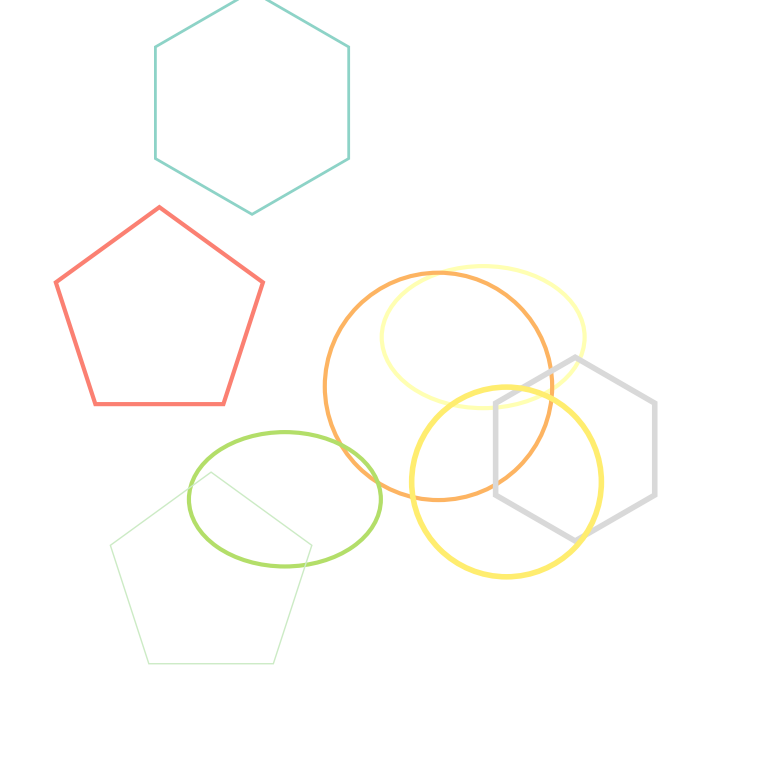[{"shape": "hexagon", "thickness": 1, "radius": 0.72, "center": [0.327, 0.867]}, {"shape": "oval", "thickness": 1.5, "radius": 0.66, "center": [0.627, 0.562]}, {"shape": "pentagon", "thickness": 1.5, "radius": 0.71, "center": [0.207, 0.59]}, {"shape": "circle", "thickness": 1.5, "radius": 0.74, "center": [0.569, 0.498]}, {"shape": "oval", "thickness": 1.5, "radius": 0.62, "center": [0.37, 0.352]}, {"shape": "hexagon", "thickness": 2, "radius": 0.6, "center": [0.747, 0.417]}, {"shape": "pentagon", "thickness": 0.5, "radius": 0.69, "center": [0.274, 0.249]}, {"shape": "circle", "thickness": 2, "radius": 0.62, "center": [0.658, 0.374]}]